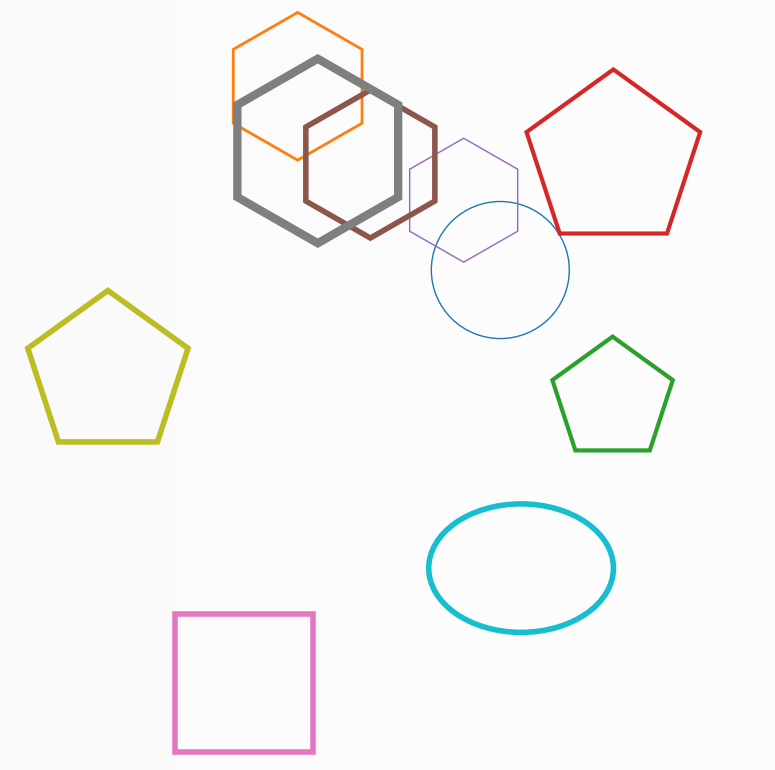[{"shape": "circle", "thickness": 0.5, "radius": 0.45, "center": [0.646, 0.649]}, {"shape": "hexagon", "thickness": 1, "radius": 0.48, "center": [0.384, 0.888]}, {"shape": "pentagon", "thickness": 1.5, "radius": 0.41, "center": [0.79, 0.481]}, {"shape": "pentagon", "thickness": 1.5, "radius": 0.59, "center": [0.791, 0.792]}, {"shape": "hexagon", "thickness": 0.5, "radius": 0.4, "center": [0.598, 0.74]}, {"shape": "hexagon", "thickness": 2, "radius": 0.48, "center": [0.478, 0.787]}, {"shape": "square", "thickness": 2, "radius": 0.45, "center": [0.315, 0.113]}, {"shape": "hexagon", "thickness": 3, "radius": 0.6, "center": [0.41, 0.804]}, {"shape": "pentagon", "thickness": 2, "radius": 0.54, "center": [0.139, 0.514]}, {"shape": "oval", "thickness": 2, "radius": 0.6, "center": [0.672, 0.262]}]